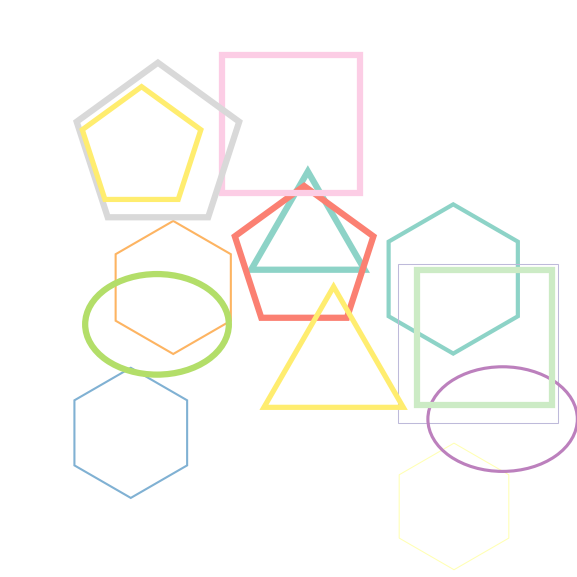[{"shape": "triangle", "thickness": 3, "radius": 0.57, "center": [0.533, 0.589]}, {"shape": "hexagon", "thickness": 2, "radius": 0.65, "center": [0.785, 0.516]}, {"shape": "hexagon", "thickness": 0.5, "radius": 0.55, "center": [0.786, 0.122]}, {"shape": "square", "thickness": 0.5, "radius": 0.69, "center": [0.827, 0.404]}, {"shape": "pentagon", "thickness": 3, "radius": 0.63, "center": [0.527, 0.551]}, {"shape": "hexagon", "thickness": 1, "radius": 0.56, "center": [0.226, 0.25]}, {"shape": "hexagon", "thickness": 1, "radius": 0.58, "center": [0.3, 0.501]}, {"shape": "oval", "thickness": 3, "radius": 0.62, "center": [0.272, 0.437]}, {"shape": "square", "thickness": 3, "radius": 0.6, "center": [0.504, 0.784]}, {"shape": "pentagon", "thickness": 3, "radius": 0.74, "center": [0.273, 0.743]}, {"shape": "oval", "thickness": 1.5, "radius": 0.65, "center": [0.87, 0.273]}, {"shape": "square", "thickness": 3, "radius": 0.59, "center": [0.839, 0.414]}, {"shape": "triangle", "thickness": 2.5, "radius": 0.7, "center": [0.578, 0.363]}, {"shape": "pentagon", "thickness": 2.5, "radius": 0.54, "center": [0.245, 0.741]}]